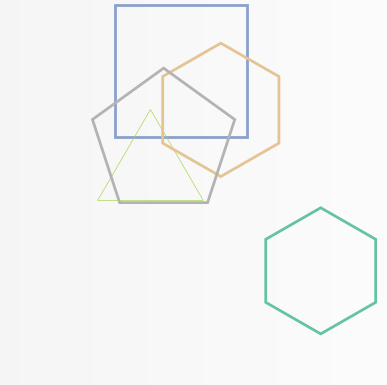[{"shape": "hexagon", "thickness": 2, "radius": 0.82, "center": [0.828, 0.297]}, {"shape": "square", "thickness": 2, "radius": 0.85, "center": [0.466, 0.816]}, {"shape": "triangle", "thickness": 0.5, "radius": 0.79, "center": [0.388, 0.558]}, {"shape": "hexagon", "thickness": 2, "radius": 0.87, "center": [0.57, 0.715]}, {"shape": "pentagon", "thickness": 2, "radius": 0.97, "center": [0.422, 0.63]}]